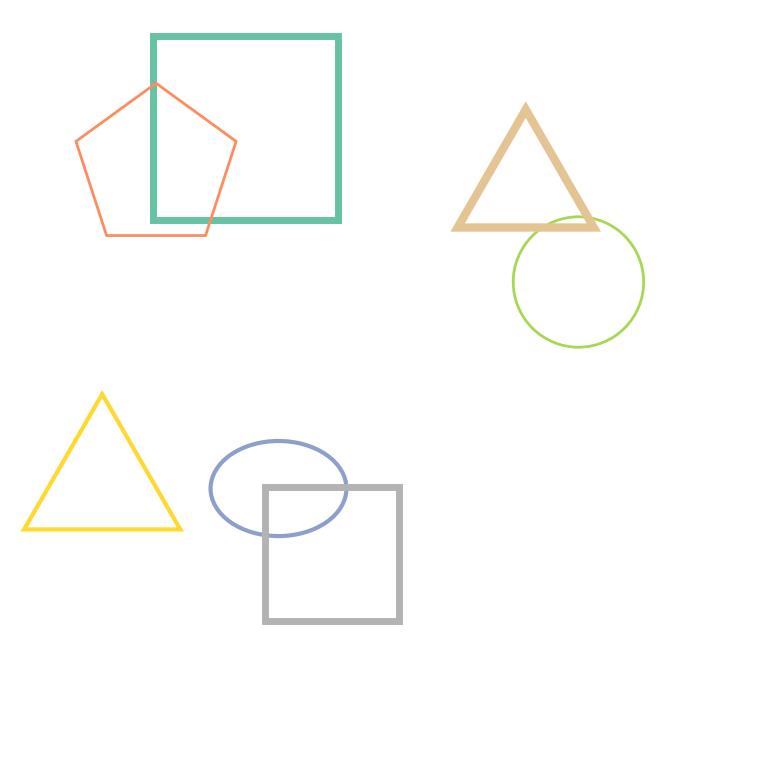[{"shape": "square", "thickness": 2.5, "radius": 0.6, "center": [0.319, 0.834]}, {"shape": "pentagon", "thickness": 1, "radius": 0.55, "center": [0.203, 0.783]}, {"shape": "oval", "thickness": 1.5, "radius": 0.44, "center": [0.362, 0.366]}, {"shape": "circle", "thickness": 1, "radius": 0.42, "center": [0.751, 0.634]}, {"shape": "triangle", "thickness": 1.5, "radius": 0.59, "center": [0.133, 0.371]}, {"shape": "triangle", "thickness": 3, "radius": 0.51, "center": [0.683, 0.756]}, {"shape": "square", "thickness": 2.5, "radius": 0.43, "center": [0.431, 0.28]}]